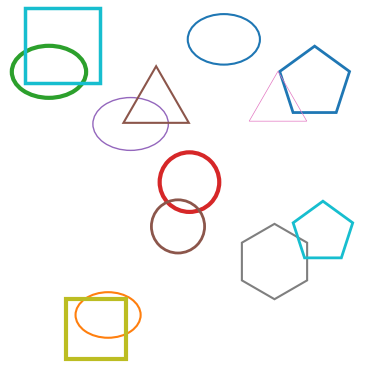[{"shape": "pentagon", "thickness": 2, "radius": 0.48, "center": [0.817, 0.785]}, {"shape": "oval", "thickness": 1.5, "radius": 0.47, "center": [0.581, 0.898]}, {"shape": "oval", "thickness": 1.5, "radius": 0.42, "center": [0.281, 0.182]}, {"shape": "oval", "thickness": 3, "radius": 0.48, "center": [0.127, 0.813]}, {"shape": "circle", "thickness": 3, "radius": 0.39, "center": [0.492, 0.527]}, {"shape": "oval", "thickness": 1, "radius": 0.49, "center": [0.339, 0.678]}, {"shape": "triangle", "thickness": 1.5, "radius": 0.49, "center": [0.406, 0.73]}, {"shape": "circle", "thickness": 2, "radius": 0.35, "center": [0.462, 0.412]}, {"shape": "triangle", "thickness": 0.5, "radius": 0.43, "center": [0.722, 0.728]}, {"shape": "hexagon", "thickness": 1.5, "radius": 0.49, "center": [0.713, 0.321]}, {"shape": "square", "thickness": 3, "radius": 0.39, "center": [0.249, 0.145]}, {"shape": "square", "thickness": 2.5, "radius": 0.48, "center": [0.163, 0.882]}, {"shape": "pentagon", "thickness": 2, "radius": 0.41, "center": [0.839, 0.396]}]